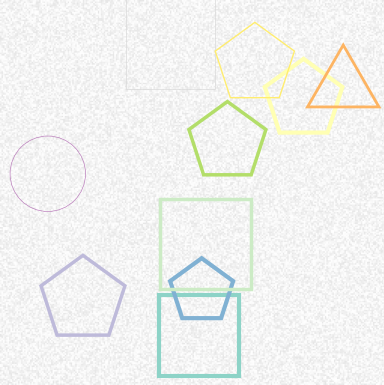[{"shape": "square", "thickness": 3, "radius": 0.52, "center": [0.517, 0.128]}, {"shape": "pentagon", "thickness": 3, "radius": 0.53, "center": [0.789, 0.741]}, {"shape": "pentagon", "thickness": 2.5, "radius": 0.57, "center": [0.215, 0.222]}, {"shape": "pentagon", "thickness": 3, "radius": 0.43, "center": [0.524, 0.243]}, {"shape": "triangle", "thickness": 2, "radius": 0.54, "center": [0.892, 0.776]}, {"shape": "pentagon", "thickness": 2.5, "radius": 0.53, "center": [0.591, 0.631]}, {"shape": "square", "thickness": 0.5, "radius": 0.58, "center": [0.443, 0.885]}, {"shape": "circle", "thickness": 0.5, "radius": 0.49, "center": [0.124, 0.549]}, {"shape": "square", "thickness": 2.5, "radius": 0.59, "center": [0.535, 0.366]}, {"shape": "pentagon", "thickness": 1, "radius": 0.54, "center": [0.662, 0.834]}]